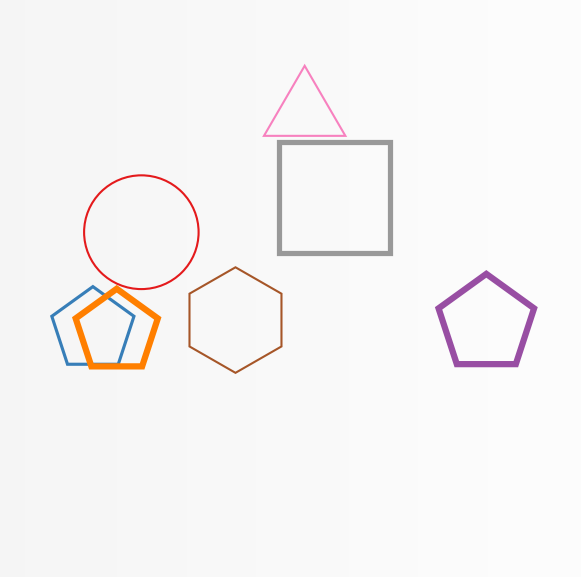[{"shape": "circle", "thickness": 1, "radius": 0.49, "center": [0.243, 0.597]}, {"shape": "pentagon", "thickness": 1.5, "radius": 0.37, "center": [0.16, 0.429]}, {"shape": "pentagon", "thickness": 3, "radius": 0.43, "center": [0.837, 0.438]}, {"shape": "pentagon", "thickness": 3, "radius": 0.37, "center": [0.201, 0.425]}, {"shape": "hexagon", "thickness": 1, "radius": 0.46, "center": [0.405, 0.445]}, {"shape": "triangle", "thickness": 1, "radius": 0.4, "center": [0.524, 0.804]}, {"shape": "square", "thickness": 2.5, "radius": 0.48, "center": [0.575, 0.657]}]